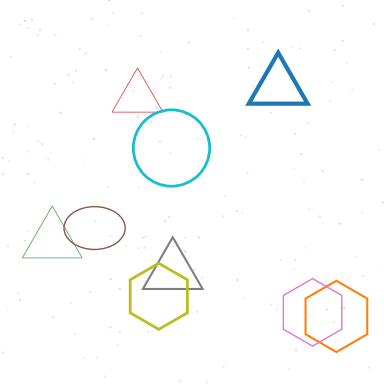[{"shape": "triangle", "thickness": 3, "radius": 0.44, "center": [0.723, 0.775]}, {"shape": "hexagon", "thickness": 1.5, "radius": 0.46, "center": [0.874, 0.178]}, {"shape": "triangle", "thickness": 0.5, "radius": 0.45, "center": [0.136, 0.375]}, {"shape": "triangle", "thickness": 0.5, "radius": 0.38, "center": [0.357, 0.747]}, {"shape": "oval", "thickness": 1, "radius": 0.4, "center": [0.246, 0.408]}, {"shape": "hexagon", "thickness": 1, "radius": 0.44, "center": [0.812, 0.189]}, {"shape": "triangle", "thickness": 1.5, "radius": 0.45, "center": [0.449, 0.294]}, {"shape": "hexagon", "thickness": 2, "radius": 0.43, "center": [0.412, 0.23]}, {"shape": "circle", "thickness": 2, "radius": 0.5, "center": [0.445, 0.615]}]